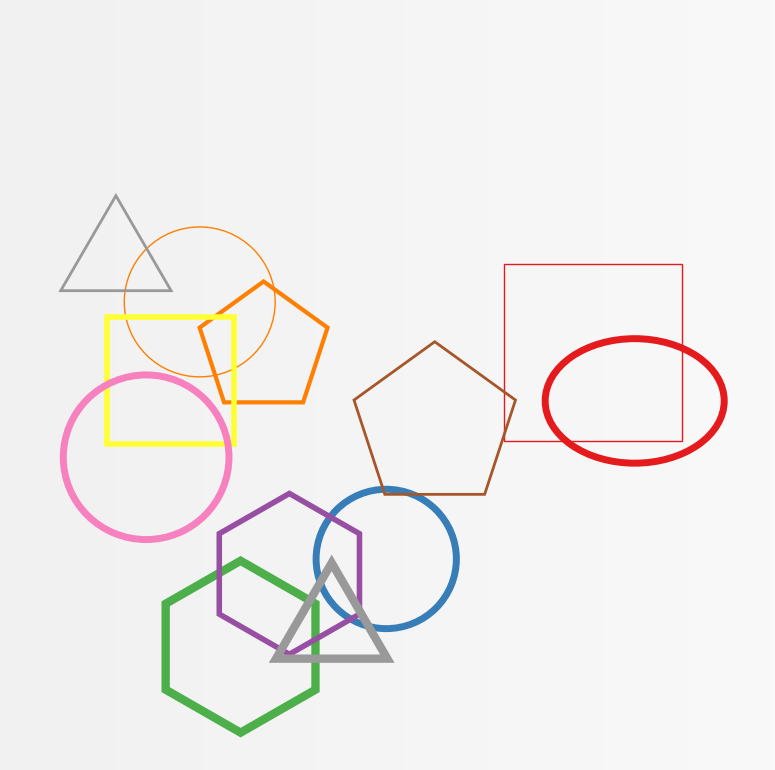[{"shape": "square", "thickness": 0.5, "radius": 0.57, "center": [0.765, 0.542]}, {"shape": "oval", "thickness": 2.5, "radius": 0.58, "center": [0.819, 0.479]}, {"shape": "circle", "thickness": 2.5, "radius": 0.45, "center": [0.498, 0.274]}, {"shape": "hexagon", "thickness": 3, "radius": 0.56, "center": [0.31, 0.16]}, {"shape": "hexagon", "thickness": 2, "radius": 0.52, "center": [0.373, 0.255]}, {"shape": "circle", "thickness": 0.5, "radius": 0.49, "center": [0.258, 0.608]}, {"shape": "pentagon", "thickness": 1.5, "radius": 0.43, "center": [0.34, 0.548]}, {"shape": "square", "thickness": 2, "radius": 0.41, "center": [0.22, 0.506]}, {"shape": "pentagon", "thickness": 1, "radius": 0.55, "center": [0.561, 0.447]}, {"shape": "circle", "thickness": 2.5, "radius": 0.53, "center": [0.189, 0.406]}, {"shape": "triangle", "thickness": 3, "radius": 0.41, "center": [0.428, 0.186]}, {"shape": "triangle", "thickness": 1, "radius": 0.41, "center": [0.15, 0.664]}]